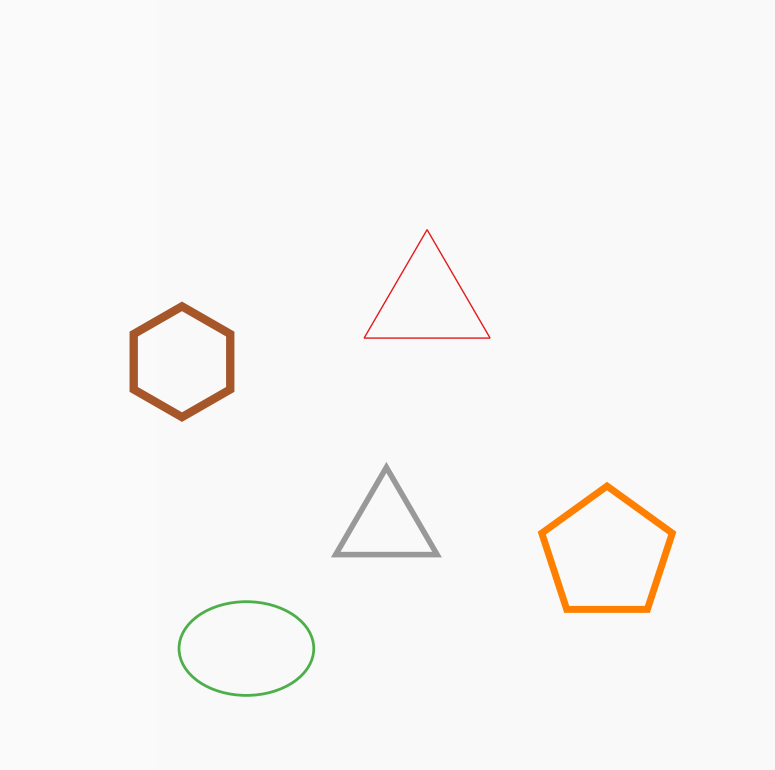[{"shape": "triangle", "thickness": 0.5, "radius": 0.47, "center": [0.551, 0.608]}, {"shape": "oval", "thickness": 1, "radius": 0.43, "center": [0.318, 0.158]}, {"shape": "pentagon", "thickness": 2.5, "radius": 0.44, "center": [0.783, 0.28]}, {"shape": "hexagon", "thickness": 3, "radius": 0.36, "center": [0.235, 0.53]}, {"shape": "triangle", "thickness": 2, "radius": 0.38, "center": [0.499, 0.317]}]